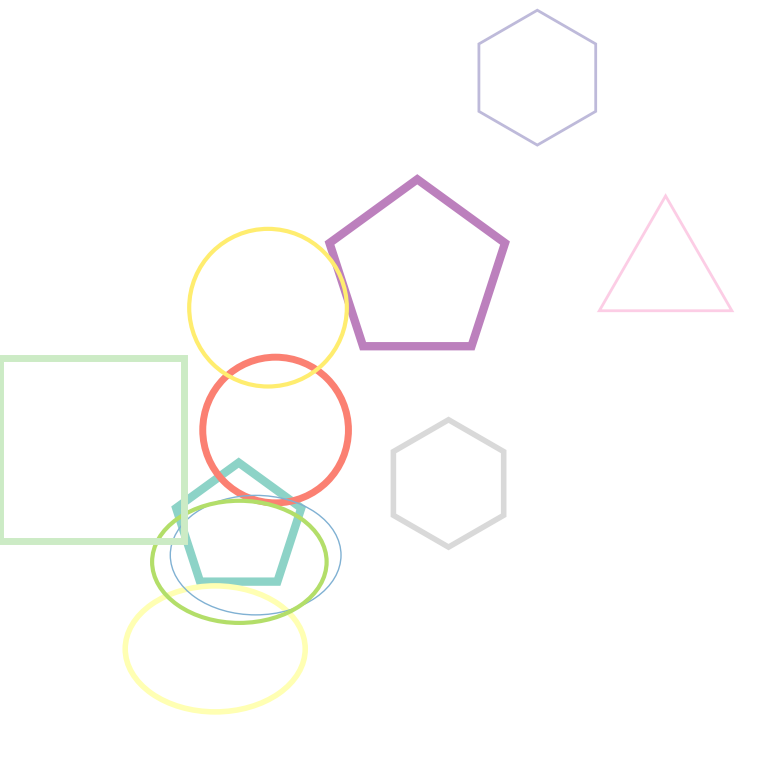[{"shape": "pentagon", "thickness": 3, "radius": 0.43, "center": [0.31, 0.314]}, {"shape": "oval", "thickness": 2, "radius": 0.58, "center": [0.28, 0.157]}, {"shape": "hexagon", "thickness": 1, "radius": 0.44, "center": [0.698, 0.899]}, {"shape": "circle", "thickness": 2.5, "radius": 0.47, "center": [0.358, 0.442]}, {"shape": "oval", "thickness": 0.5, "radius": 0.55, "center": [0.332, 0.279]}, {"shape": "oval", "thickness": 1.5, "radius": 0.57, "center": [0.311, 0.27]}, {"shape": "triangle", "thickness": 1, "radius": 0.5, "center": [0.864, 0.646]}, {"shape": "hexagon", "thickness": 2, "radius": 0.41, "center": [0.583, 0.372]}, {"shape": "pentagon", "thickness": 3, "radius": 0.6, "center": [0.542, 0.647]}, {"shape": "square", "thickness": 2.5, "radius": 0.6, "center": [0.119, 0.416]}, {"shape": "circle", "thickness": 1.5, "radius": 0.51, "center": [0.348, 0.6]}]